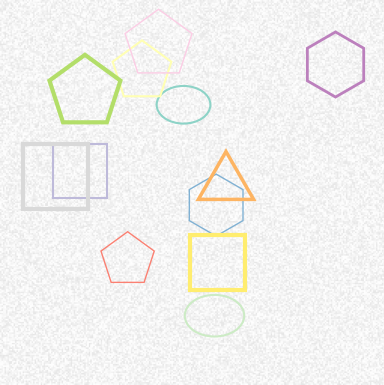[{"shape": "oval", "thickness": 1.5, "radius": 0.35, "center": [0.477, 0.728]}, {"shape": "pentagon", "thickness": 1.5, "radius": 0.4, "center": [0.369, 0.815]}, {"shape": "square", "thickness": 1.5, "radius": 0.35, "center": [0.208, 0.557]}, {"shape": "pentagon", "thickness": 1, "radius": 0.36, "center": [0.331, 0.325]}, {"shape": "hexagon", "thickness": 1, "radius": 0.4, "center": [0.561, 0.467]}, {"shape": "triangle", "thickness": 2.5, "radius": 0.41, "center": [0.587, 0.524]}, {"shape": "pentagon", "thickness": 3, "radius": 0.48, "center": [0.221, 0.761]}, {"shape": "pentagon", "thickness": 1, "radius": 0.46, "center": [0.412, 0.885]}, {"shape": "square", "thickness": 3, "radius": 0.42, "center": [0.144, 0.542]}, {"shape": "hexagon", "thickness": 2, "radius": 0.42, "center": [0.872, 0.832]}, {"shape": "oval", "thickness": 1.5, "radius": 0.39, "center": [0.557, 0.18]}, {"shape": "square", "thickness": 3, "radius": 0.35, "center": [0.565, 0.319]}]